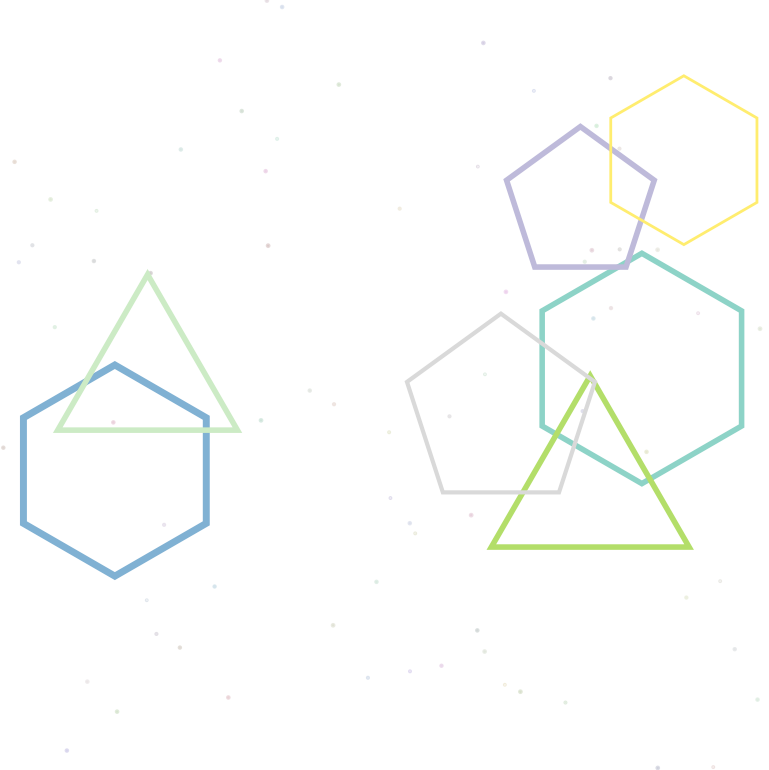[{"shape": "hexagon", "thickness": 2, "radius": 0.75, "center": [0.834, 0.521]}, {"shape": "pentagon", "thickness": 2, "radius": 0.5, "center": [0.754, 0.735]}, {"shape": "hexagon", "thickness": 2.5, "radius": 0.69, "center": [0.149, 0.389]}, {"shape": "triangle", "thickness": 2, "radius": 0.74, "center": [0.767, 0.364]}, {"shape": "pentagon", "thickness": 1.5, "radius": 0.64, "center": [0.651, 0.464]}, {"shape": "triangle", "thickness": 2, "radius": 0.67, "center": [0.192, 0.509]}, {"shape": "hexagon", "thickness": 1, "radius": 0.55, "center": [0.888, 0.792]}]